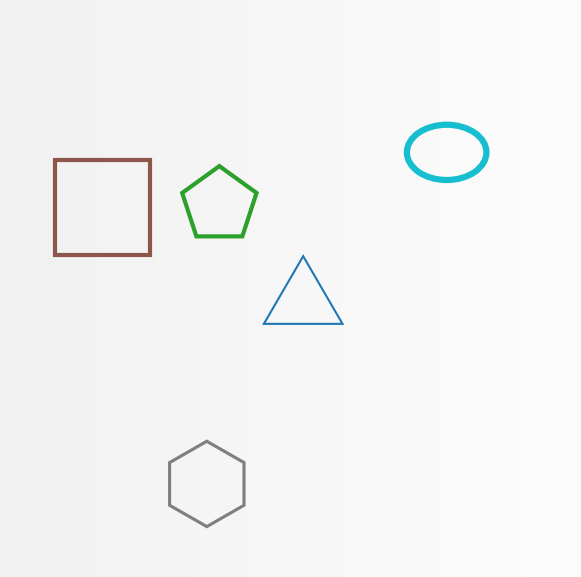[{"shape": "triangle", "thickness": 1, "radius": 0.39, "center": [0.522, 0.477]}, {"shape": "pentagon", "thickness": 2, "radius": 0.34, "center": [0.377, 0.644]}, {"shape": "square", "thickness": 2, "radius": 0.41, "center": [0.176, 0.64]}, {"shape": "hexagon", "thickness": 1.5, "radius": 0.37, "center": [0.356, 0.161]}, {"shape": "oval", "thickness": 3, "radius": 0.34, "center": [0.768, 0.735]}]